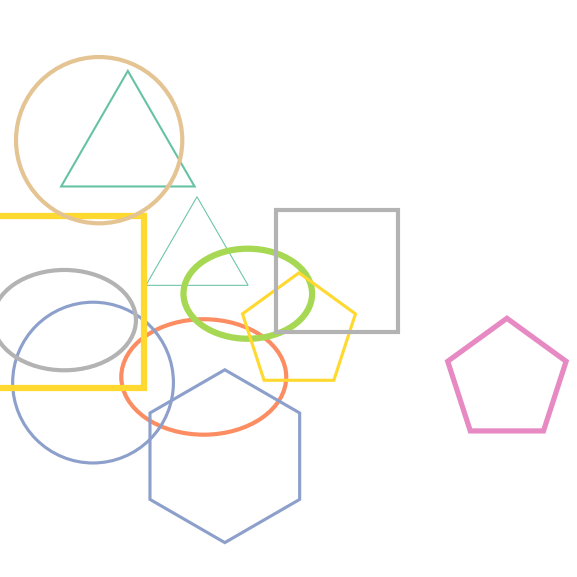[{"shape": "triangle", "thickness": 1, "radius": 0.67, "center": [0.221, 0.743]}, {"shape": "triangle", "thickness": 0.5, "radius": 0.51, "center": [0.341, 0.556]}, {"shape": "oval", "thickness": 2, "radius": 0.71, "center": [0.353, 0.346]}, {"shape": "circle", "thickness": 1.5, "radius": 0.7, "center": [0.161, 0.337]}, {"shape": "hexagon", "thickness": 1.5, "radius": 0.75, "center": [0.389, 0.209]}, {"shape": "pentagon", "thickness": 2.5, "radius": 0.54, "center": [0.878, 0.34]}, {"shape": "oval", "thickness": 3, "radius": 0.56, "center": [0.429, 0.491]}, {"shape": "square", "thickness": 3, "radius": 0.75, "center": [0.1, 0.476]}, {"shape": "pentagon", "thickness": 1.5, "radius": 0.51, "center": [0.518, 0.424]}, {"shape": "circle", "thickness": 2, "radius": 0.72, "center": [0.172, 0.756]}, {"shape": "oval", "thickness": 2, "radius": 0.62, "center": [0.111, 0.445]}, {"shape": "square", "thickness": 2, "radius": 0.53, "center": [0.583, 0.53]}]